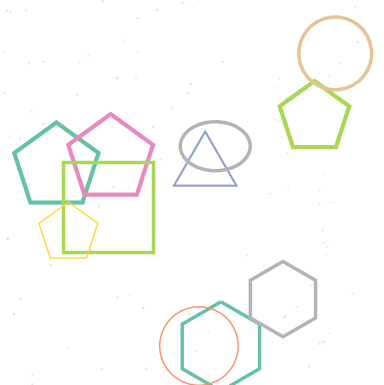[{"shape": "hexagon", "thickness": 2.5, "radius": 0.58, "center": [0.574, 0.1]}, {"shape": "pentagon", "thickness": 3, "radius": 0.58, "center": [0.147, 0.567]}, {"shape": "circle", "thickness": 1, "radius": 0.51, "center": [0.517, 0.101]}, {"shape": "triangle", "thickness": 1.5, "radius": 0.47, "center": [0.533, 0.565]}, {"shape": "pentagon", "thickness": 3, "radius": 0.58, "center": [0.287, 0.588]}, {"shape": "pentagon", "thickness": 3, "radius": 0.47, "center": [0.817, 0.695]}, {"shape": "square", "thickness": 2.5, "radius": 0.59, "center": [0.281, 0.462]}, {"shape": "pentagon", "thickness": 1, "radius": 0.4, "center": [0.178, 0.395]}, {"shape": "circle", "thickness": 2.5, "radius": 0.47, "center": [0.871, 0.861]}, {"shape": "oval", "thickness": 2.5, "radius": 0.45, "center": [0.559, 0.62]}, {"shape": "hexagon", "thickness": 2.5, "radius": 0.49, "center": [0.735, 0.223]}]